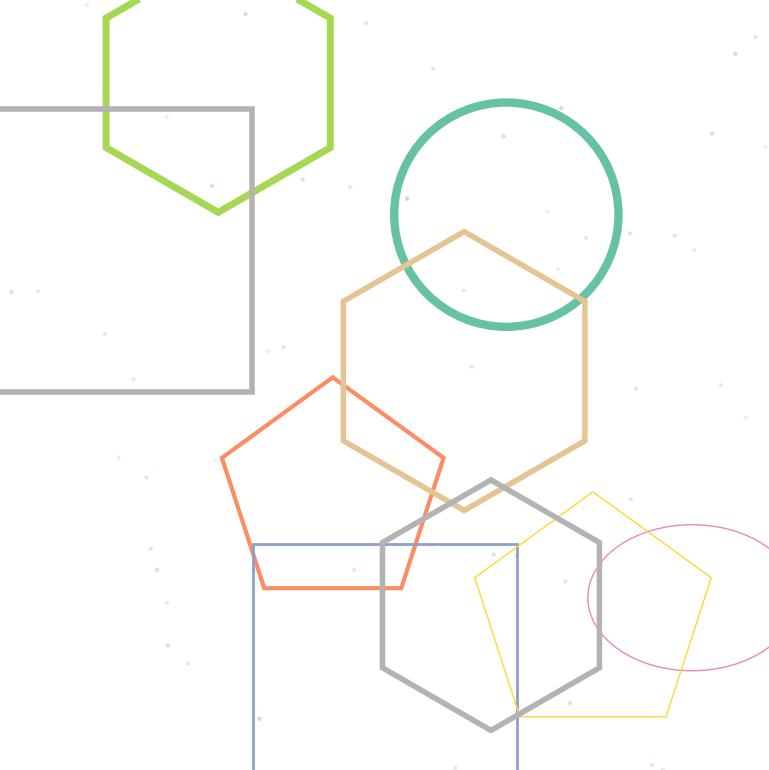[{"shape": "circle", "thickness": 3, "radius": 0.73, "center": [0.658, 0.721]}, {"shape": "pentagon", "thickness": 1.5, "radius": 0.76, "center": [0.432, 0.359]}, {"shape": "square", "thickness": 1, "radius": 0.86, "center": [0.5, 0.122]}, {"shape": "oval", "thickness": 0.5, "radius": 0.68, "center": [0.899, 0.224]}, {"shape": "hexagon", "thickness": 2.5, "radius": 0.84, "center": [0.283, 0.892]}, {"shape": "pentagon", "thickness": 0.5, "radius": 0.81, "center": [0.77, 0.2]}, {"shape": "hexagon", "thickness": 2, "radius": 0.91, "center": [0.603, 0.518]}, {"shape": "square", "thickness": 2, "radius": 0.92, "center": [0.144, 0.674]}, {"shape": "hexagon", "thickness": 2, "radius": 0.81, "center": [0.638, 0.214]}]